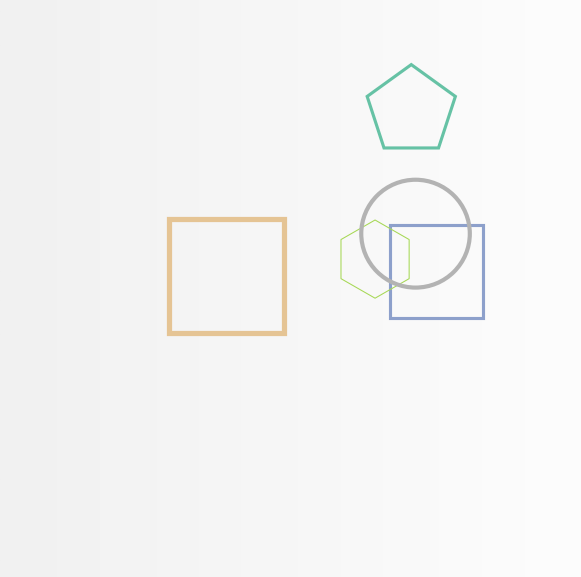[{"shape": "pentagon", "thickness": 1.5, "radius": 0.4, "center": [0.708, 0.807]}, {"shape": "square", "thickness": 1.5, "radius": 0.4, "center": [0.751, 0.528]}, {"shape": "hexagon", "thickness": 0.5, "radius": 0.34, "center": [0.645, 0.55]}, {"shape": "square", "thickness": 2.5, "radius": 0.5, "center": [0.389, 0.521]}, {"shape": "circle", "thickness": 2, "radius": 0.47, "center": [0.715, 0.595]}]